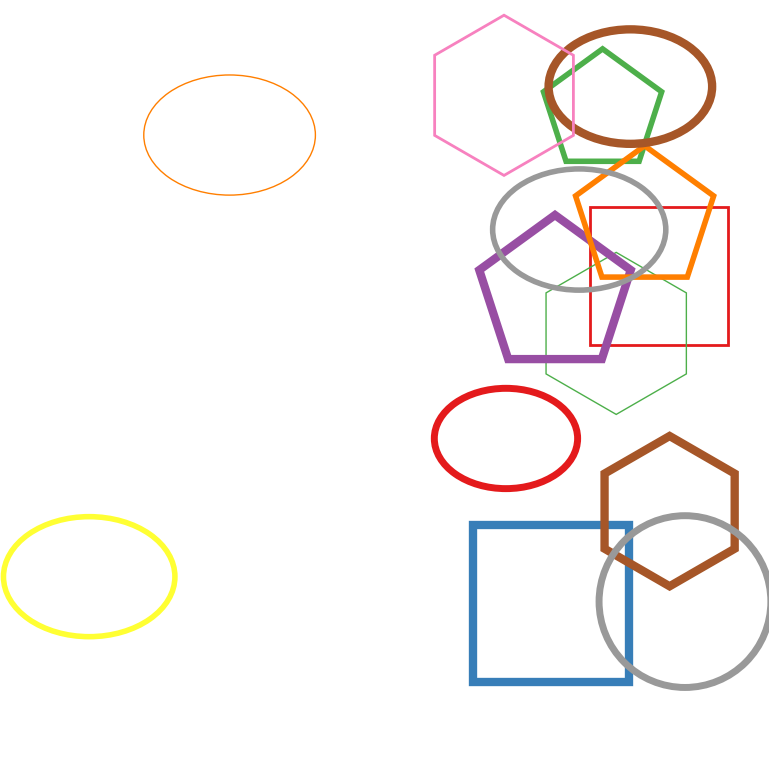[{"shape": "square", "thickness": 1, "radius": 0.45, "center": [0.856, 0.642]}, {"shape": "oval", "thickness": 2.5, "radius": 0.47, "center": [0.657, 0.431]}, {"shape": "square", "thickness": 3, "radius": 0.51, "center": [0.716, 0.216]}, {"shape": "pentagon", "thickness": 2, "radius": 0.4, "center": [0.783, 0.856]}, {"shape": "hexagon", "thickness": 0.5, "radius": 0.53, "center": [0.8, 0.567]}, {"shape": "pentagon", "thickness": 3, "radius": 0.52, "center": [0.721, 0.617]}, {"shape": "pentagon", "thickness": 2, "radius": 0.47, "center": [0.837, 0.716]}, {"shape": "oval", "thickness": 0.5, "radius": 0.56, "center": [0.298, 0.825]}, {"shape": "oval", "thickness": 2, "radius": 0.56, "center": [0.116, 0.251]}, {"shape": "hexagon", "thickness": 3, "radius": 0.49, "center": [0.87, 0.336]}, {"shape": "oval", "thickness": 3, "radius": 0.53, "center": [0.819, 0.888]}, {"shape": "hexagon", "thickness": 1, "radius": 0.52, "center": [0.655, 0.876]}, {"shape": "circle", "thickness": 2.5, "radius": 0.56, "center": [0.89, 0.219]}, {"shape": "oval", "thickness": 2, "radius": 0.56, "center": [0.752, 0.702]}]